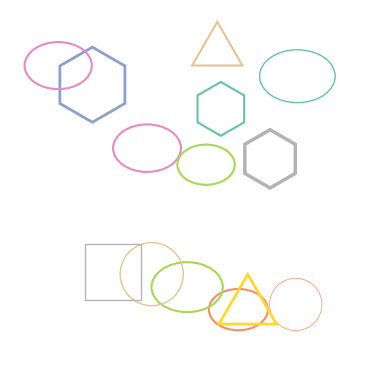[{"shape": "hexagon", "thickness": 1.5, "radius": 0.35, "center": [0.574, 0.717]}, {"shape": "oval", "thickness": 1, "radius": 0.49, "center": [0.772, 0.802]}, {"shape": "oval", "thickness": 1.5, "radius": 0.38, "center": [0.619, 0.196]}, {"shape": "circle", "thickness": 0.5, "radius": 0.34, "center": [0.768, 0.209]}, {"shape": "hexagon", "thickness": 2, "radius": 0.49, "center": [0.24, 0.78]}, {"shape": "oval", "thickness": 1.5, "radius": 0.44, "center": [0.382, 0.615]}, {"shape": "oval", "thickness": 1.5, "radius": 0.44, "center": [0.151, 0.83]}, {"shape": "oval", "thickness": 1.5, "radius": 0.46, "center": [0.486, 0.254]}, {"shape": "oval", "thickness": 1.5, "radius": 0.37, "center": [0.535, 0.572]}, {"shape": "triangle", "thickness": 2, "radius": 0.43, "center": [0.643, 0.201]}, {"shape": "circle", "thickness": 1, "radius": 0.41, "center": [0.394, 0.288]}, {"shape": "triangle", "thickness": 1.5, "radius": 0.38, "center": [0.564, 0.868]}, {"shape": "hexagon", "thickness": 2.5, "radius": 0.38, "center": [0.701, 0.587]}, {"shape": "square", "thickness": 1, "radius": 0.36, "center": [0.293, 0.294]}]